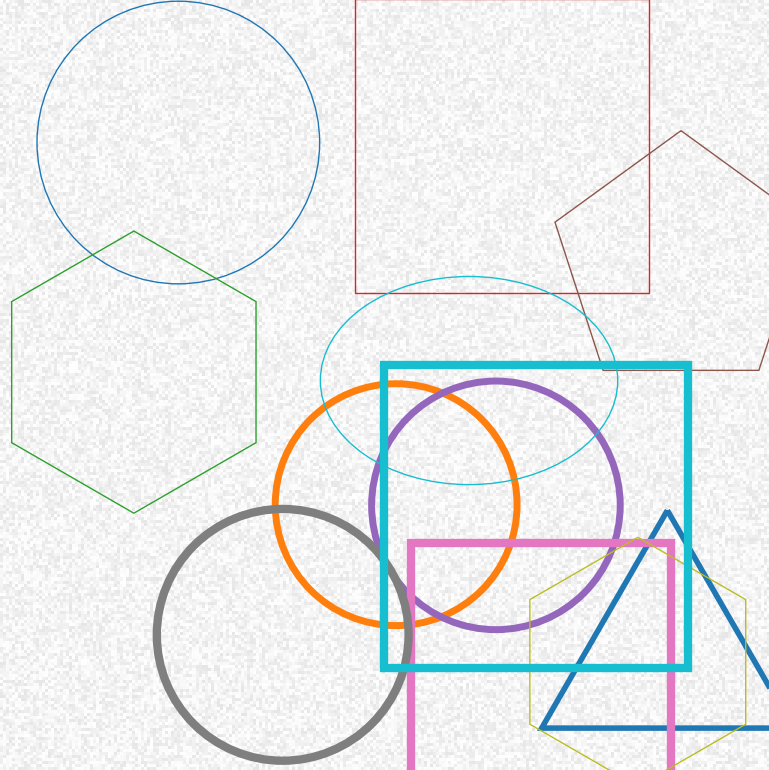[{"shape": "circle", "thickness": 0.5, "radius": 0.92, "center": [0.232, 0.815]}, {"shape": "triangle", "thickness": 2, "radius": 0.94, "center": [0.867, 0.149]}, {"shape": "circle", "thickness": 2.5, "radius": 0.79, "center": [0.514, 0.345]}, {"shape": "hexagon", "thickness": 0.5, "radius": 0.92, "center": [0.174, 0.517]}, {"shape": "square", "thickness": 0.5, "radius": 0.95, "center": [0.652, 0.81]}, {"shape": "circle", "thickness": 2.5, "radius": 0.81, "center": [0.644, 0.344]}, {"shape": "pentagon", "thickness": 0.5, "radius": 0.86, "center": [0.884, 0.658]}, {"shape": "square", "thickness": 3, "radius": 0.84, "center": [0.703, 0.126]}, {"shape": "circle", "thickness": 3, "radius": 0.82, "center": [0.367, 0.176]}, {"shape": "hexagon", "thickness": 0.5, "radius": 0.81, "center": [0.828, 0.14]}, {"shape": "square", "thickness": 3, "radius": 0.99, "center": [0.696, 0.329]}, {"shape": "oval", "thickness": 0.5, "radius": 0.97, "center": [0.609, 0.506]}]